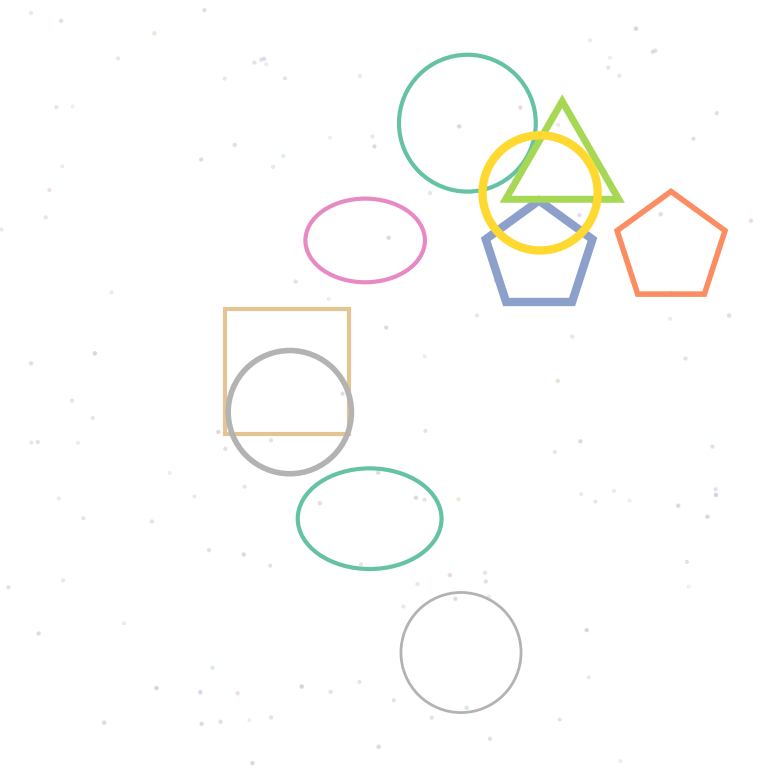[{"shape": "circle", "thickness": 1.5, "radius": 0.44, "center": [0.607, 0.84]}, {"shape": "oval", "thickness": 1.5, "radius": 0.47, "center": [0.48, 0.326]}, {"shape": "pentagon", "thickness": 2, "radius": 0.37, "center": [0.871, 0.678]}, {"shape": "pentagon", "thickness": 3, "radius": 0.36, "center": [0.7, 0.667]}, {"shape": "oval", "thickness": 1.5, "radius": 0.39, "center": [0.474, 0.688]}, {"shape": "triangle", "thickness": 2.5, "radius": 0.42, "center": [0.73, 0.784]}, {"shape": "circle", "thickness": 3, "radius": 0.37, "center": [0.701, 0.749]}, {"shape": "square", "thickness": 1.5, "radius": 0.4, "center": [0.373, 0.518]}, {"shape": "circle", "thickness": 1, "radius": 0.39, "center": [0.599, 0.153]}, {"shape": "circle", "thickness": 2, "radius": 0.4, "center": [0.376, 0.465]}]